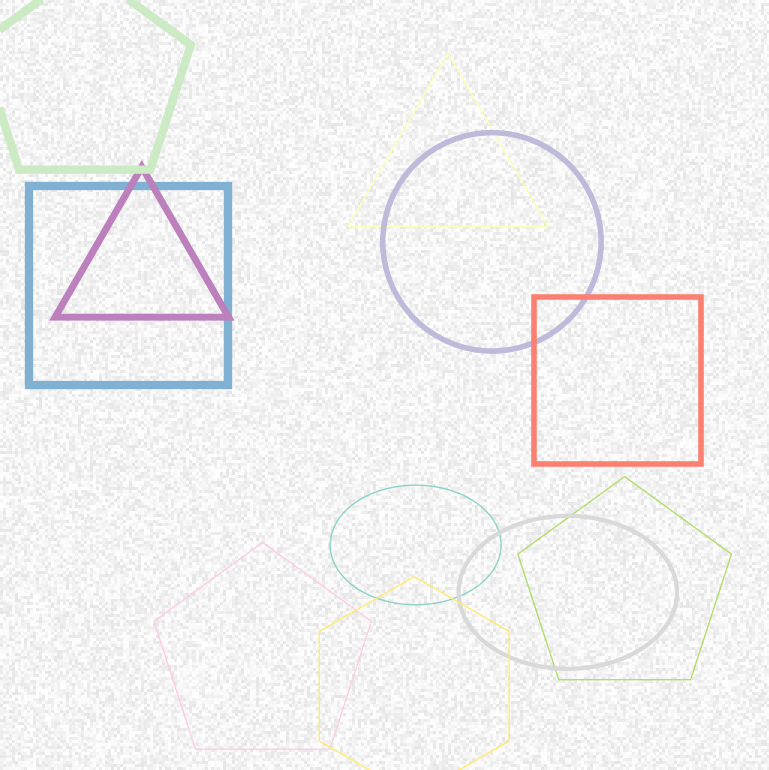[{"shape": "oval", "thickness": 0.5, "radius": 0.55, "center": [0.54, 0.292]}, {"shape": "triangle", "thickness": 0.5, "radius": 0.75, "center": [0.582, 0.781]}, {"shape": "circle", "thickness": 2, "radius": 0.71, "center": [0.639, 0.686]}, {"shape": "square", "thickness": 2, "radius": 0.54, "center": [0.802, 0.506]}, {"shape": "square", "thickness": 3, "radius": 0.65, "center": [0.167, 0.629]}, {"shape": "pentagon", "thickness": 0.5, "radius": 0.73, "center": [0.811, 0.235]}, {"shape": "pentagon", "thickness": 0.5, "radius": 0.74, "center": [0.341, 0.147]}, {"shape": "oval", "thickness": 1.5, "radius": 0.71, "center": [0.737, 0.231]}, {"shape": "triangle", "thickness": 2.5, "radius": 0.65, "center": [0.184, 0.653]}, {"shape": "pentagon", "thickness": 3, "radius": 0.72, "center": [0.11, 0.897]}, {"shape": "hexagon", "thickness": 0.5, "radius": 0.71, "center": [0.538, 0.109]}]